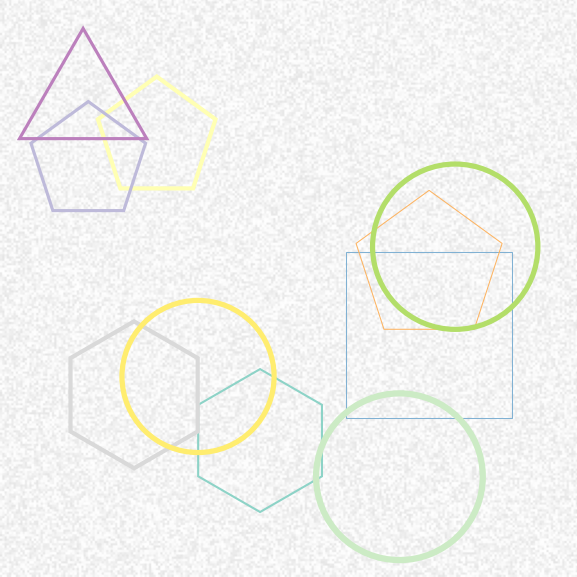[{"shape": "hexagon", "thickness": 1, "radius": 0.62, "center": [0.45, 0.236]}, {"shape": "pentagon", "thickness": 2, "radius": 0.54, "center": [0.271, 0.76]}, {"shape": "pentagon", "thickness": 1.5, "radius": 0.52, "center": [0.153, 0.719]}, {"shape": "square", "thickness": 0.5, "radius": 0.72, "center": [0.743, 0.419]}, {"shape": "pentagon", "thickness": 0.5, "radius": 0.66, "center": [0.743, 0.537]}, {"shape": "circle", "thickness": 2.5, "radius": 0.72, "center": [0.788, 0.572]}, {"shape": "hexagon", "thickness": 2, "radius": 0.64, "center": [0.232, 0.316]}, {"shape": "triangle", "thickness": 1.5, "radius": 0.64, "center": [0.144, 0.823]}, {"shape": "circle", "thickness": 3, "radius": 0.72, "center": [0.692, 0.174]}, {"shape": "circle", "thickness": 2.5, "radius": 0.66, "center": [0.343, 0.347]}]